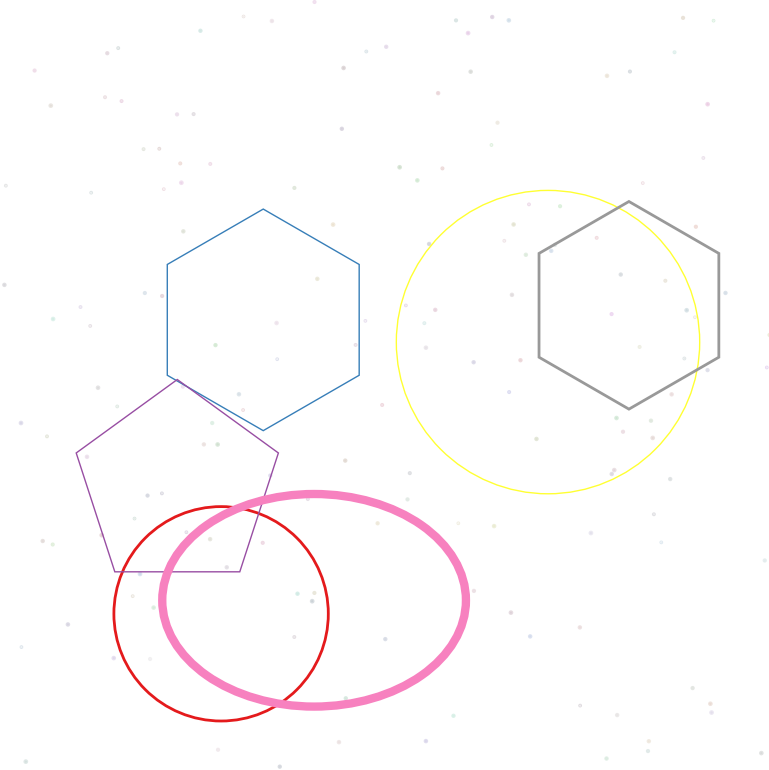[{"shape": "circle", "thickness": 1, "radius": 0.7, "center": [0.287, 0.203]}, {"shape": "hexagon", "thickness": 0.5, "radius": 0.72, "center": [0.342, 0.585]}, {"shape": "pentagon", "thickness": 0.5, "radius": 0.69, "center": [0.23, 0.369]}, {"shape": "circle", "thickness": 0.5, "radius": 0.98, "center": [0.712, 0.556]}, {"shape": "oval", "thickness": 3, "radius": 0.99, "center": [0.408, 0.22]}, {"shape": "hexagon", "thickness": 1, "radius": 0.67, "center": [0.817, 0.603]}]